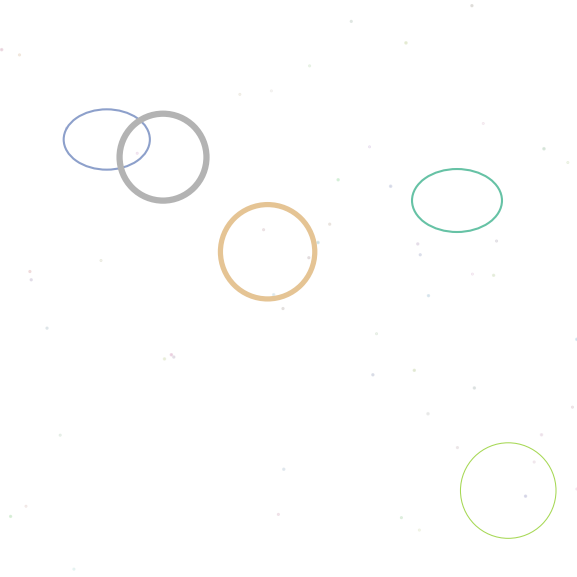[{"shape": "oval", "thickness": 1, "radius": 0.39, "center": [0.791, 0.652]}, {"shape": "oval", "thickness": 1, "radius": 0.37, "center": [0.185, 0.758]}, {"shape": "circle", "thickness": 0.5, "radius": 0.41, "center": [0.88, 0.15]}, {"shape": "circle", "thickness": 2.5, "radius": 0.41, "center": [0.463, 0.563]}, {"shape": "circle", "thickness": 3, "radius": 0.38, "center": [0.282, 0.727]}]